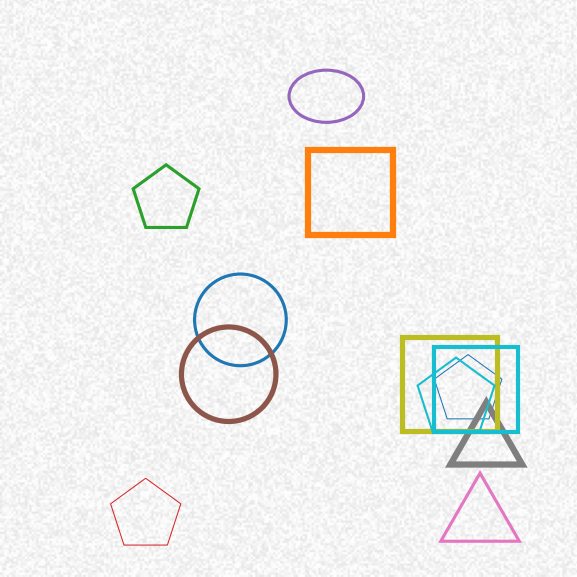[{"shape": "pentagon", "thickness": 0.5, "radius": 0.31, "center": [0.811, 0.324]}, {"shape": "circle", "thickness": 1.5, "radius": 0.4, "center": [0.416, 0.445]}, {"shape": "square", "thickness": 3, "radius": 0.37, "center": [0.607, 0.666]}, {"shape": "pentagon", "thickness": 1.5, "radius": 0.3, "center": [0.288, 0.654]}, {"shape": "pentagon", "thickness": 0.5, "radius": 0.32, "center": [0.252, 0.107]}, {"shape": "oval", "thickness": 1.5, "radius": 0.32, "center": [0.565, 0.832]}, {"shape": "circle", "thickness": 2.5, "radius": 0.41, "center": [0.396, 0.351]}, {"shape": "triangle", "thickness": 1.5, "radius": 0.39, "center": [0.831, 0.101]}, {"shape": "triangle", "thickness": 3, "radius": 0.36, "center": [0.842, 0.231]}, {"shape": "square", "thickness": 2.5, "radius": 0.41, "center": [0.779, 0.334]}, {"shape": "square", "thickness": 2, "radius": 0.37, "center": [0.824, 0.324]}, {"shape": "pentagon", "thickness": 1, "radius": 0.35, "center": [0.79, 0.31]}]